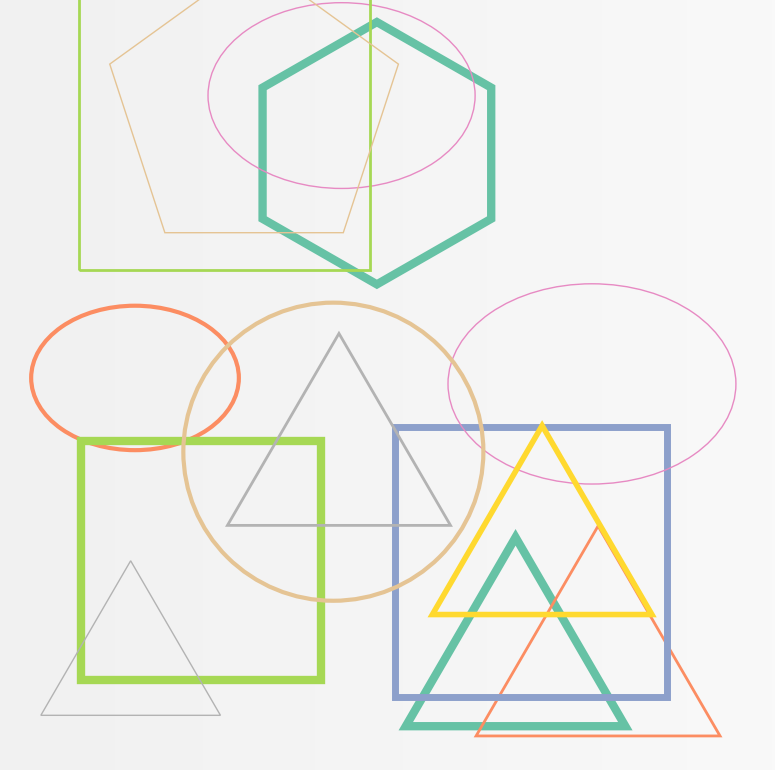[{"shape": "hexagon", "thickness": 3, "radius": 0.85, "center": [0.486, 0.801]}, {"shape": "triangle", "thickness": 3, "radius": 0.82, "center": [0.665, 0.139]}, {"shape": "triangle", "thickness": 1, "radius": 0.91, "center": [0.772, 0.135]}, {"shape": "oval", "thickness": 1.5, "radius": 0.67, "center": [0.174, 0.509]}, {"shape": "square", "thickness": 2.5, "radius": 0.88, "center": [0.685, 0.27]}, {"shape": "oval", "thickness": 0.5, "radius": 0.93, "center": [0.764, 0.501]}, {"shape": "oval", "thickness": 0.5, "radius": 0.86, "center": [0.441, 0.876]}, {"shape": "square", "thickness": 1, "radius": 0.94, "center": [0.29, 0.836]}, {"shape": "square", "thickness": 3, "radius": 0.78, "center": [0.259, 0.272]}, {"shape": "triangle", "thickness": 2, "radius": 0.82, "center": [0.7, 0.284]}, {"shape": "circle", "thickness": 1.5, "radius": 0.97, "center": [0.43, 0.413]}, {"shape": "pentagon", "thickness": 0.5, "radius": 0.98, "center": [0.328, 0.856]}, {"shape": "triangle", "thickness": 0.5, "radius": 0.67, "center": [0.169, 0.138]}, {"shape": "triangle", "thickness": 1, "radius": 0.83, "center": [0.437, 0.401]}]